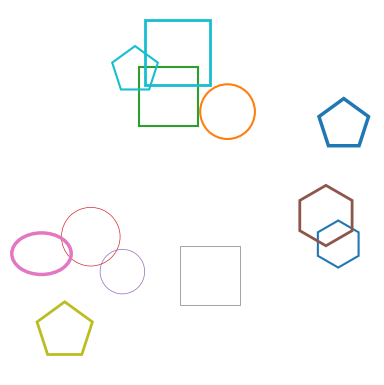[{"shape": "pentagon", "thickness": 2.5, "radius": 0.34, "center": [0.893, 0.676]}, {"shape": "hexagon", "thickness": 1.5, "radius": 0.31, "center": [0.879, 0.366]}, {"shape": "circle", "thickness": 1.5, "radius": 0.36, "center": [0.591, 0.71]}, {"shape": "square", "thickness": 1.5, "radius": 0.38, "center": [0.438, 0.749]}, {"shape": "circle", "thickness": 0.5, "radius": 0.38, "center": [0.236, 0.385]}, {"shape": "circle", "thickness": 0.5, "radius": 0.29, "center": [0.318, 0.295]}, {"shape": "hexagon", "thickness": 2, "radius": 0.39, "center": [0.847, 0.44]}, {"shape": "oval", "thickness": 2.5, "radius": 0.39, "center": [0.108, 0.341]}, {"shape": "square", "thickness": 0.5, "radius": 0.38, "center": [0.546, 0.284]}, {"shape": "pentagon", "thickness": 2, "radius": 0.38, "center": [0.168, 0.14]}, {"shape": "pentagon", "thickness": 1.5, "radius": 0.31, "center": [0.351, 0.818]}, {"shape": "square", "thickness": 2, "radius": 0.42, "center": [0.462, 0.863]}]